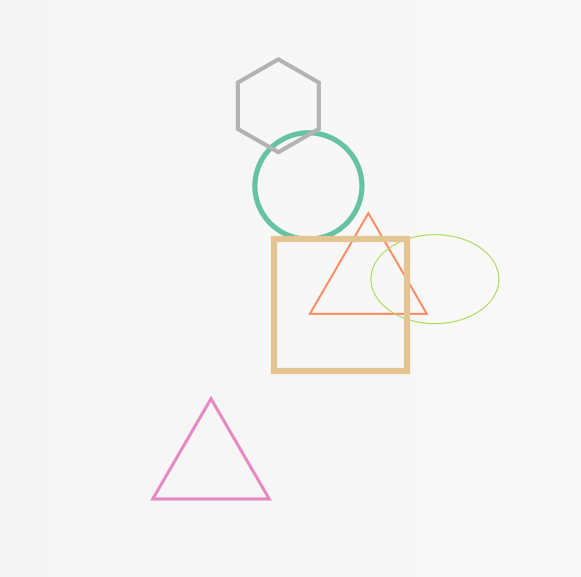[{"shape": "circle", "thickness": 2.5, "radius": 0.46, "center": [0.531, 0.677]}, {"shape": "triangle", "thickness": 1, "radius": 0.58, "center": [0.634, 0.514]}, {"shape": "triangle", "thickness": 1.5, "radius": 0.58, "center": [0.363, 0.193]}, {"shape": "oval", "thickness": 0.5, "radius": 0.55, "center": [0.748, 0.516]}, {"shape": "square", "thickness": 3, "radius": 0.57, "center": [0.585, 0.471]}, {"shape": "hexagon", "thickness": 2, "radius": 0.4, "center": [0.479, 0.816]}]